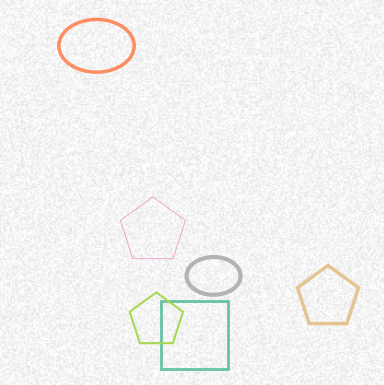[{"shape": "square", "thickness": 2, "radius": 0.44, "center": [0.504, 0.13]}, {"shape": "oval", "thickness": 2.5, "radius": 0.49, "center": [0.251, 0.881]}, {"shape": "pentagon", "thickness": 0.5, "radius": 0.44, "center": [0.397, 0.4]}, {"shape": "pentagon", "thickness": 1.5, "radius": 0.36, "center": [0.406, 0.168]}, {"shape": "pentagon", "thickness": 2.5, "radius": 0.42, "center": [0.852, 0.227]}, {"shape": "oval", "thickness": 3, "radius": 0.35, "center": [0.555, 0.283]}]